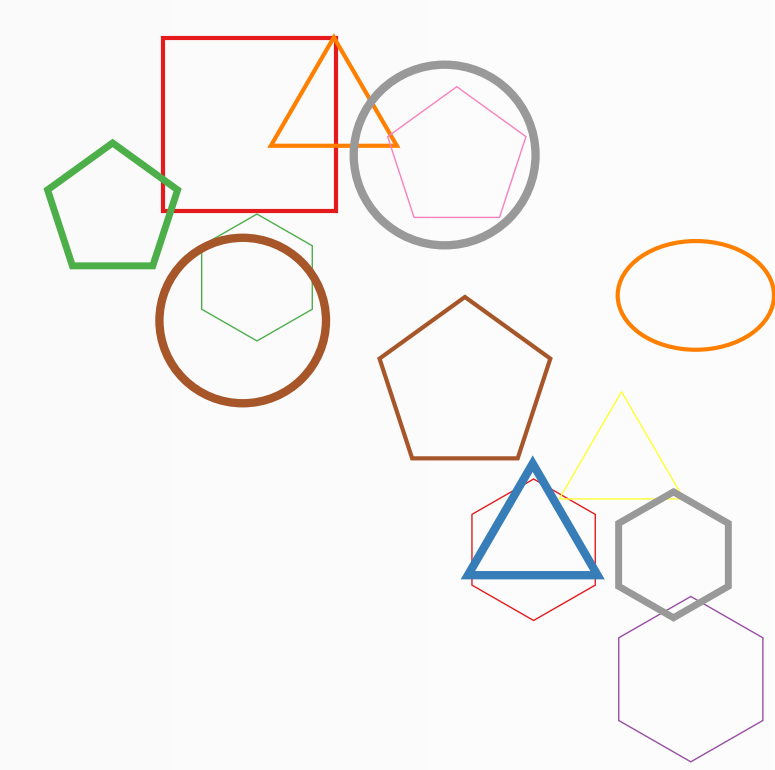[{"shape": "square", "thickness": 1.5, "radius": 0.56, "center": [0.322, 0.839]}, {"shape": "hexagon", "thickness": 0.5, "radius": 0.46, "center": [0.689, 0.286]}, {"shape": "triangle", "thickness": 3, "radius": 0.48, "center": [0.687, 0.301]}, {"shape": "pentagon", "thickness": 2.5, "radius": 0.44, "center": [0.145, 0.726]}, {"shape": "hexagon", "thickness": 0.5, "radius": 0.41, "center": [0.332, 0.64]}, {"shape": "hexagon", "thickness": 0.5, "radius": 0.54, "center": [0.891, 0.118]}, {"shape": "triangle", "thickness": 1.5, "radius": 0.47, "center": [0.431, 0.858]}, {"shape": "oval", "thickness": 1.5, "radius": 0.5, "center": [0.898, 0.616]}, {"shape": "triangle", "thickness": 0.5, "radius": 0.46, "center": [0.802, 0.398]}, {"shape": "pentagon", "thickness": 1.5, "radius": 0.58, "center": [0.6, 0.498]}, {"shape": "circle", "thickness": 3, "radius": 0.54, "center": [0.313, 0.584]}, {"shape": "pentagon", "thickness": 0.5, "radius": 0.47, "center": [0.589, 0.794]}, {"shape": "hexagon", "thickness": 2.5, "radius": 0.41, "center": [0.869, 0.279]}, {"shape": "circle", "thickness": 3, "radius": 0.59, "center": [0.574, 0.799]}]